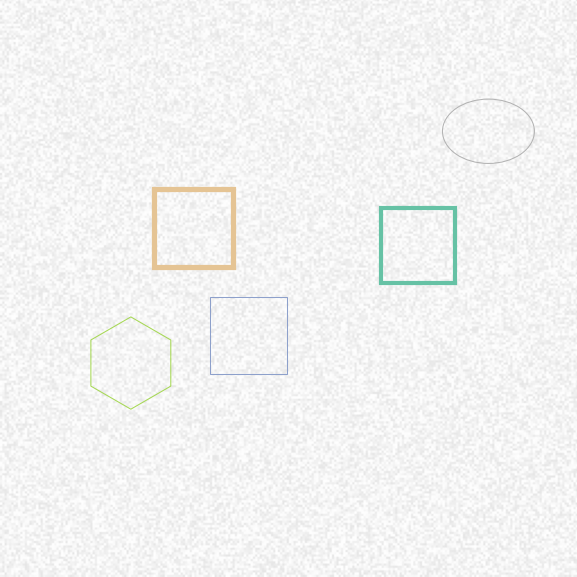[{"shape": "square", "thickness": 2, "radius": 0.32, "center": [0.724, 0.574]}, {"shape": "square", "thickness": 0.5, "radius": 0.33, "center": [0.431, 0.418]}, {"shape": "hexagon", "thickness": 0.5, "radius": 0.4, "center": [0.227, 0.37]}, {"shape": "square", "thickness": 2.5, "radius": 0.34, "center": [0.335, 0.604]}, {"shape": "oval", "thickness": 0.5, "radius": 0.4, "center": [0.846, 0.772]}]